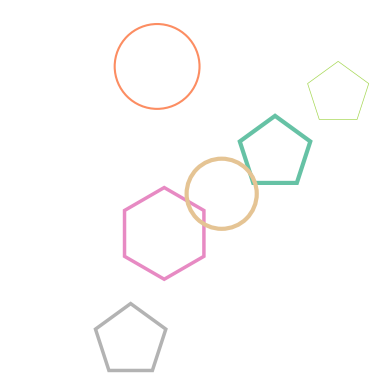[{"shape": "pentagon", "thickness": 3, "radius": 0.48, "center": [0.714, 0.603]}, {"shape": "circle", "thickness": 1.5, "radius": 0.55, "center": [0.408, 0.827]}, {"shape": "hexagon", "thickness": 2.5, "radius": 0.6, "center": [0.427, 0.394]}, {"shape": "pentagon", "thickness": 0.5, "radius": 0.42, "center": [0.878, 0.757]}, {"shape": "circle", "thickness": 3, "radius": 0.46, "center": [0.576, 0.497]}, {"shape": "pentagon", "thickness": 2.5, "radius": 0.48, "center": [0.339, 0.115]}]